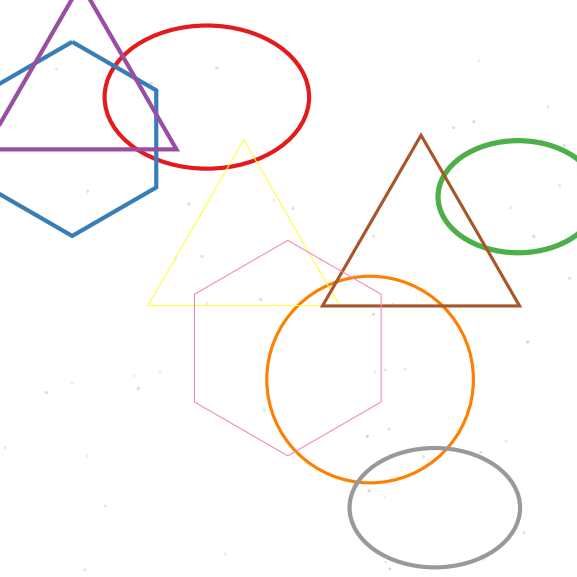[{"shape": "oval", "thickness": 2, "radius": 0.89, "center": [0.358, 0.831]}, {"shape": "hexagon", "thickness": 2, "radius": 0.84, "center": [0.125, 0.759]}, {"shape": "oval", "thickness": 2.5, "radius": 0.69, "center": [0.897, 0.659]}, {"shape": "triangle", "thickness": 2, "radius": 0.96, "center": [0.14, 0.836]}, {"shape": "circle", "thickness": 1.5, "radius": 0.89, "center": [0.641, 0.342]}, {"shape": "triangle", "thickness": 0.5, "radius": 0.96, "center": [0.422, 0.566]}, {"shape": "triangle", "thickness": 1.5, "radius": 0.99, "center": [0.729, 0.568]}, {"shape": "hexagon", "thickness": 0.5, "radius": 0.93, "center": [0.498, 0.396]}, {"shape": "oval", "thickness": 2, "radius": 0.74, "center": [0.753, 0.12]}]